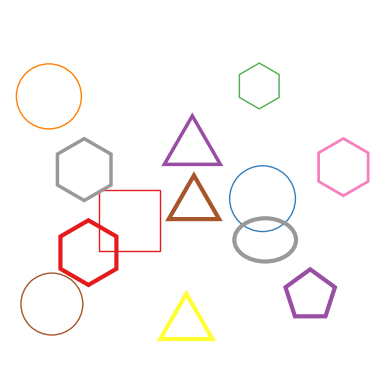[{"shape": "hexagon", "thickness": 3, "radius": 0.42, "center": [0.23, 0.344]}, {"shape": "square", "thickness": 1, "radius": 0.4, "center": [0.337, 0.428]}, {"shape": "circle", "thickness": 1, "radius": 0.43, "center": [0.682, 0.484]}, {"shape": "hexagon", "thickness": 1, "radius": 0.3, "center": [0.673, 0.777]}, {"shape": "pentagon", "thickness": 3, "radius": 0.34, "center": [0.806, 0.233]}, {"shape": "triangle", "thickness": 2.5, "radius": 0.42, "center": [0.5, 0.615]}, {"shape": "circle", "thickness": 1, "radius": 0.42, "center": [0.127, 0.75]}, {"shape": "triangle", "thickness": 3, "radius": 0.39, "center": [0.484, 0.159]}, {"shape": "triangle", "thickness": 3, "radius": 0.38, "center": [0.504, 0.469]}, {"shape": "circle", "thickness": 1, "radius": 0.4, "center": [0.135, 0.21]}, {"shape": "hexagon", "thickness": 2, "radius": 0.37, "center": [0.892, 0.566]}, {"shape": "hexagon", "thickness": 2.5, "radius": 0.4, "center": [0.219, 0.56]}, {"shape": "oval", "thickness": 3, "radius": 0.4, "center": [0.689, 0.377]}]